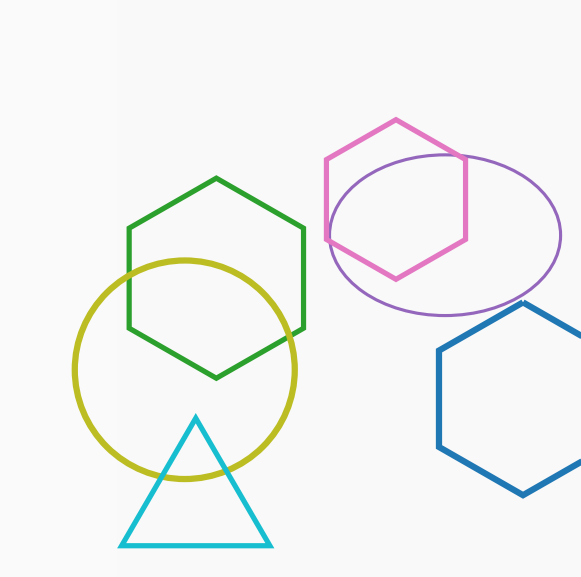[{"shape": "hexagon", "thickness": 3, "radius": 0.83, "center": [0.9, 0.309]}, {"shape": "hexagon", "thickness": 2.5, "radius": 0.87, "center": [0.372, 0.517]}, {"shape": "oval", "thickness": 1.5, "radius": 0.99, "center": [0.766, 0.592]}, {"shape": "hexagon", "thickness": 2.5, "radius": 0.69, "center": [0.681, 0.654]}, {"shape": "circle", "thickness": 3, "radius": 0.95, "center": [0.318, 0.359]}, {"shape": "triangle", "thickness": 2.5, "radius": 0.74, "center": [0.337, 0.128]}]